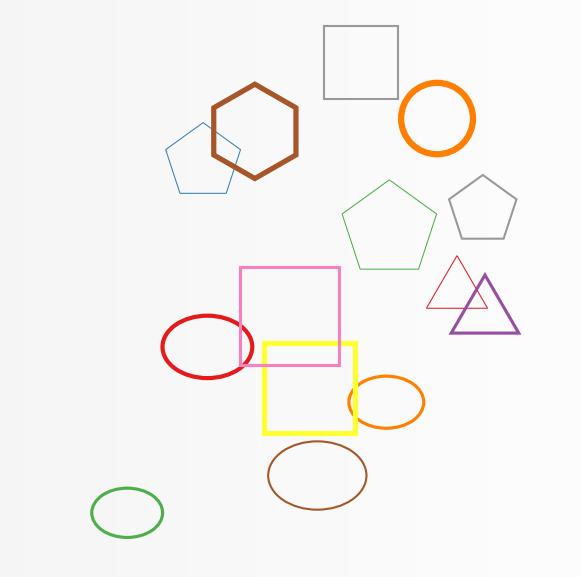[{"shape": "triangle", "thickness": 0.5, "radius": 0.3, "center": [0.786, 0.496]}, {"shape": "oval", "thickness": 2, "radius": 0.39, "center": [0.357, 0.398]}, {"shape": "pentagon", "thickness": 0.5, "radius": 0.34, "center": [0.349, 0.719]}, {"shape": "oval", "thickness": 1.5, "radius": 0.3, "center": [0.219, 0.111]}, {"shape": "pentagon", "thickness": 0.5, "radius": 0.43, "center": [0.67, 0.602]}, {"shape": "triangle", "thickness": 1.5, "radius": 0.34, "center": [0.834, 0.456]}, {"shape": "circle", "thickness": 3, "radius": 0.31, "center": [0.752, 0.794]}, {"shape": "oval", "thickness": 1.5, "radius": 0.32, "center": [0.665, 0.303]}, {"shape": "square", "thickness": 2.5, "radius": 0.39, "center": [0.532, 0.327]}, {"shape": "oval", "thickness": 1, "radius": 0.42, "center": [0.546, 0.176]}, {"shape": "hexagon", "thickness": 2.5, "radius": 0.41, "center": [0.438, 0.772]}, {"shape": "square", "thickness": 1.5, "radius": 0.42, "center": [0.498, 0.452]}, {"shape": "square", "thickness": 1, "radius": 0.32, "center": [0.621, 0.891]}, {"shape": "pentagon", "thickness": 1, "radius": 0.3, "center": [0.831, 0.635]}]